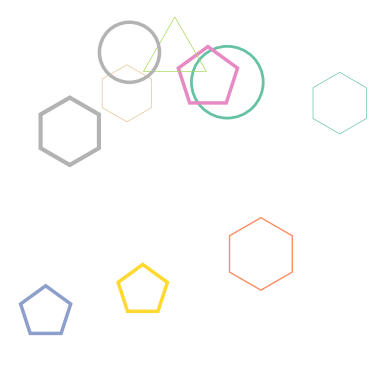[{"shape": "hexagon", "thickness": 0.5, "radius": 0.4, "center": [0.882, 0.732]}, {"shape": "circle", "thickness": 2, "radius": 0.47, "center": [0.59, 0.786]}, {"shape": "hexagon", "thickness": 1, "radius": 0.47, "center": [0.678, 0.34]}, {"shape": "pentagon", "thickness": 2.5, "radius": 0.34, "center": [0.119, 0.189]}, {"shape": "pentagon", "thickness": 2.5, "radius": 0.4, "center": [0.54, 0.798]}, {"shape": "triangle", "thickness": 0.5, "radius": 0.47, "center": [0.454, 0.861]}, {"shape": "pentagon", "thickness": 2.5, "radius": 0.34, "center": [0.371, 0.246]}, {"shape": "hexagon", "thickness": 0.5, "radius": 0.37, "center": [0.33, 0.758]}, {"shape": "hexagon", "thickness": 3, "radius": 0.44, "center": [0.181, 0.659]}, {"shape": "circle", "thickness": 2.5, "radius": 0.39, "center": [0.336, 0.864]}]